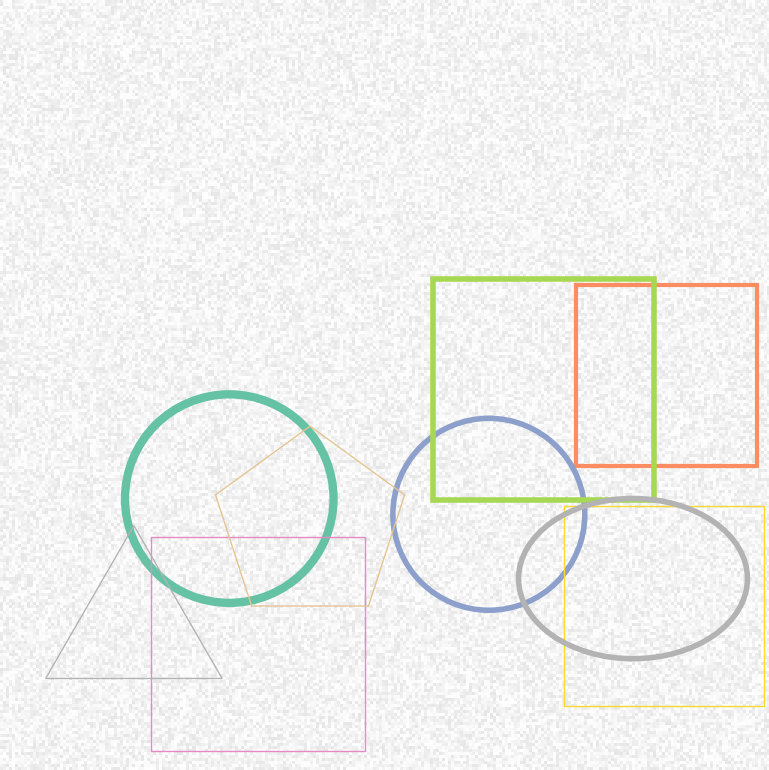[{"shape": "circle", "thickness": 3, "radius": 0.68, "center": [0.298, 0.352]}, {"shape": "square", "thickness": 1.5, "radius": 0.59, "center": [0.865, 0.513]}, {"shape": "circle", "thickness": 2, "radius": 0.62, "center": [0.635, 0.332]}, {"shape": "square", "thickness": 0.5, "radius": 0.69, "center": [0.335, 0.164]}, {"shape": "square", "thickness": 2, "radius": 0.72, "center": [0.706, 0.494]}, {"shape": "square", "thickness": 0.5, "radius": 0.65, "center": [0.862, 0.213]}, {"shape": "pentagon", "thickness": 0.5, "radius": 0.65, "center": [0.403, 0.317]}, {"shape": "triangle", "thickness": 0.5, "radius": 0.66, "center": [0.174, 0.185]}, {"shape": "oval", "thickness": 2, "radius": 0.74, "center": [0.822, 0.249]}]